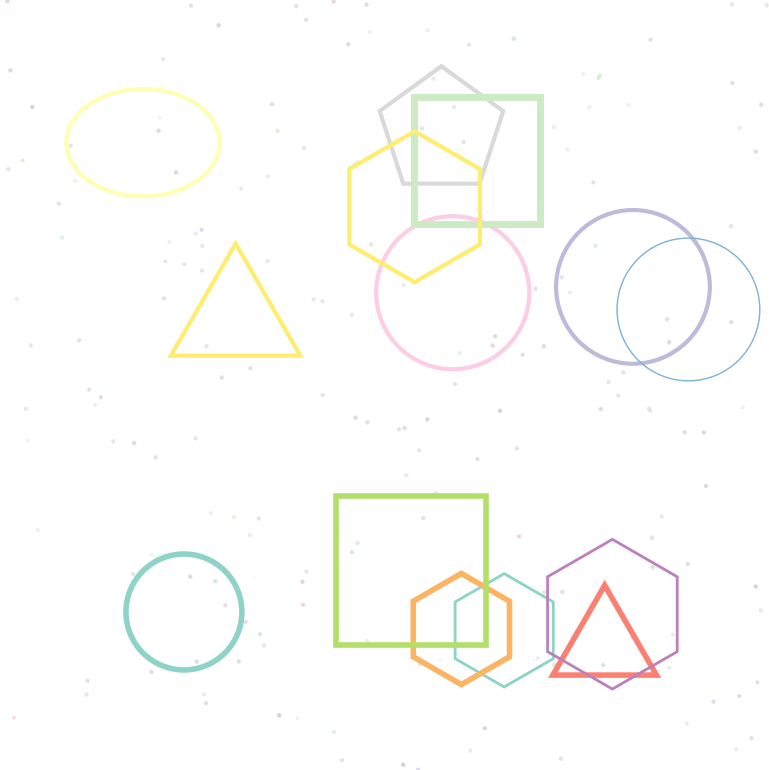[{"shape": "circle", "thickness": 2, "radius": 0.38, "center": [0.239, 0.205]}, {"shape": "hexagon", "thickness": 1, "radius": 0.37, "center": [0.655, 0.181]}, {"shape": "oval", "thickness": 1.5, "radius": 0.5, "center": [0.186, 0.815]}, {"shape": "circle", "thickness": 1.5, "radius": 0.5, "center": [0.822, 0.627]}, {"shape": "triangle", "thickness": 2, "radius": 0.39, "center": [0.785, 0.162]}, {"shape": "circle", "thickness": 0.5, "radius": 0.46, "center": [0.894, 0.598]}, {"shape": "hexagon", "thickness": 2, "radius": 0.36, "center": [0.599, 0.183]}, {"shape": "square", "thickness": 2, "radius": 0.49, "center": [0.534, 0.259]}, {"shape": "circle", "thickness": 1.5, "radius": 0.5, "center": [0.588, 0.62]}, {"shape": "pentagon", "thickness": 1.5, "radius": 0.42, "center": [0.573, 0.83]}, {"shape": "hexagon", "thickness": 1, "radius": 0.49, "center": [0.795, 0.202]}, {"shape": "square", "thickness": 2.5, "radius": 0.41, "center": [0.619, 0.792]}, {"shape": "triangle", "thickness": 1.5, "radius": 0.49, "center": [0.306, 0.587]}, {"shape": "hexagon", "thickness": 1.5, "radius": 0.49, "center": [0.538, 0.731]}]